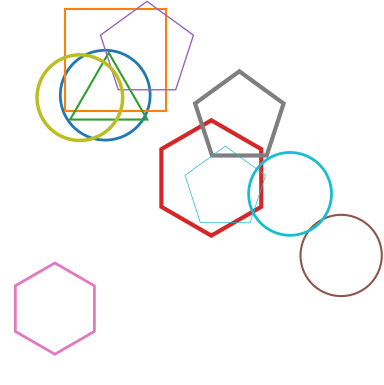[{"shape": "circle", "thickness": 2, "radius": 0.58, "center": [0.273, 0.753]}, {"shape": "square", "thickness": 1.5, "radius": 0.66, "center": [0.3, 0.844]}, {"shape": "triangle", "thickness": 1.5, "radius": 0.58, "center": [0.282, 0.747]}, {"shape": "hexagon", "thickness": 3, "radius": 0.75, "center": [0.549, 0.538]}, {"shape": "pentagon", "thickness": 1, "radius": 0.63, "center": [0.382, 0.87]}, {"shape": "circle", "thickness": 1.5, "radius": 0.53, "center": [0.886, 0.336]}, {"shape": "hexagon", "thickness": 2, "radius": 0.59, "center": [0.142, 0.198]}, {"shape": "pentagon", "thickness": 3, "radius": 0.6, "center": [0.622, 0.694]}, {"shape": "circle", "thickness": 2.5, "radius": 0.56, "center": [0.207, 0.746]}, {"shape": "circle", "thickness": 2, "radius": 0.54, "center": [0.753, 0.496]}, {"shape": "pentagon", "thickness": 0.5, "radius": 0.55, "center": [0.585, 0.51]}]